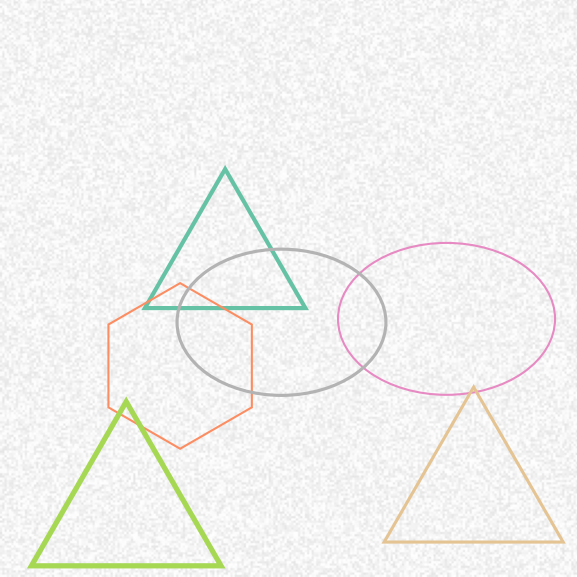[{"shape": "triangle", "thickness": 2, "radius": 0.8, "center": [0.39, 0.546]}, {"shape": "hexagon", "thickness": 1, "radius": 0.72, "center": [0.312, 0.365]}, {"shape": "oval", "thickness": 1, "radius": 0.94, "center": [0.773, 0.447]}, {"shape": "triangle", "thickness": 2.5, "radius": 0.95, "center": [0.219, 0.114]}, {"shape": "triangle", "thickness": 1.5, "radius": 0.89, "center": [0.82, 0.15]}, {"shape": "oval", "thickness": 1.5, "radius": 0.9, "center": [0.487, 0.441]}]